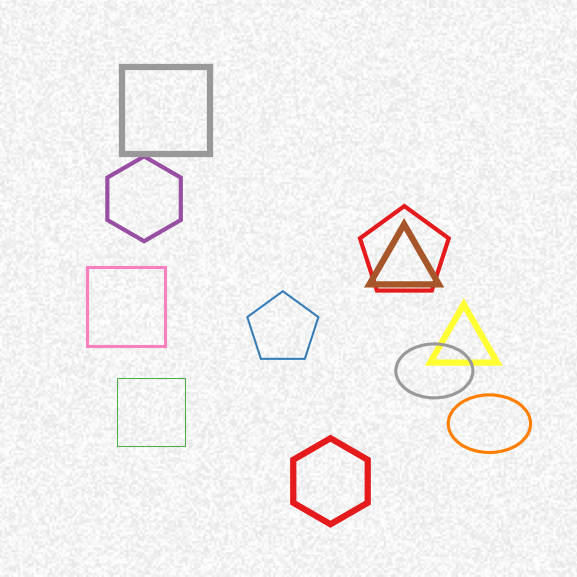[{"shape": "pentagon", "thickness": 2, "radius": 0.4, "center": [0.7, 0.561]}, {"shape": "hexagon", "thickness": 3, "radius": 0.37, "center": [0.572, 0.166]}, {"shape": "pentagon", "thickness": 1, "radius": 0.32, "center": [0.49, 0.43]}, {"shape": "square", "thickness": 0.5, "radius": 0.29, "center": [0.262, 0.285]}, {"shape": "hexagon", "thickness": 2, "radius": 0.37, "center": [0.249, 0.655]}, {"shape": "oval", "thickness": 1.5, "radius": 0.36, "center": [0.847, 0.265]}, {"shape": "triangle", "thickness": 3, "radius": 0.34, "center": [0.803, 0.405]}, {"shape": "triangle", "thickness": 3, "radius": 0.35, "center": [0.7, 0.541]}, {"shape": "square", "thickness": 1.5, "radius": 0.34, "center": [0.218, 0.468]}, {"shape": "square", "thickness": 3, "radius": 0.38, "center": [0.287, 0.808]}, {"shape": "oval", "thickness": 1.5, "radius": 0.33, "center": [0.752, 0.357]}]